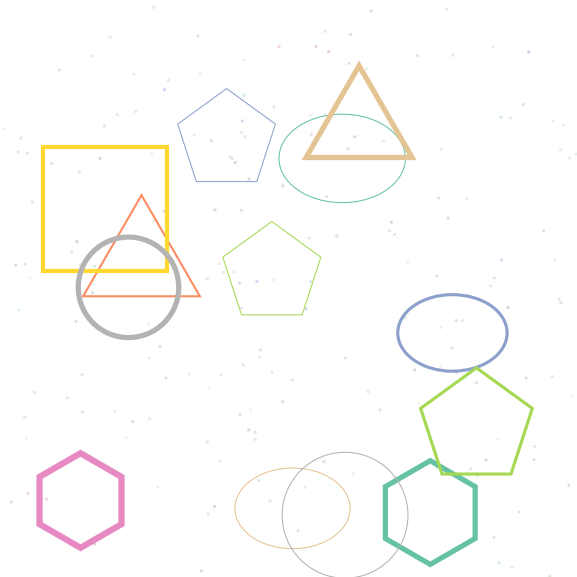[{"shape": "oval", "thickness": 0.5, "radius": 0.55, "center": [0.593, 0.725]}, {"shape": "hexagon", "thickness": 2.5, "radius": 0.45, "center": [0.745, 0.112]}, {"shape": "triangle", "thickness": 1, "radius": 0.58, "center": [0.245, 0.544]}, {"shape": "pentagon", "thickness": 0.5, "radius": 0.44, "center": [0.392, 0.757]}, {"shape": "oval", "thickness": 1.5, "radius": 0.47, "center": [0.783, 0.423]}, {"shape": "hexagon", "thickness": 3, "radius": 0.41, "center": [0.139, 0.132]}, {"shape": "pentagon", "thickness": 1.5, "radius": 0.51, "center": [0.825, 0.261]}, {"shape": "pentagon", "thickness": 0.5, "radius": 0.45, "center": [0.471, 0.526]}, {"shape": "square", "thickness": 2, "radius": 0.54, "center": [0.182, 0.637]}, {"shape": "triangle", "thickness": 2.5, "radius": 0.53, "center": [0.622, 0.779]}, {"shape": "oval", "thickness": 0.5, "radius": 0.5, "center": [0.506, 0.119]}, {"shape": "circle", "thickness": 2.5, "radius": 0.43, "center": [0.222, 0.502]}, {"shape": "circle", "thickness": 0.5, "radius": 0.54, "center": [0.598, 0.107]}]